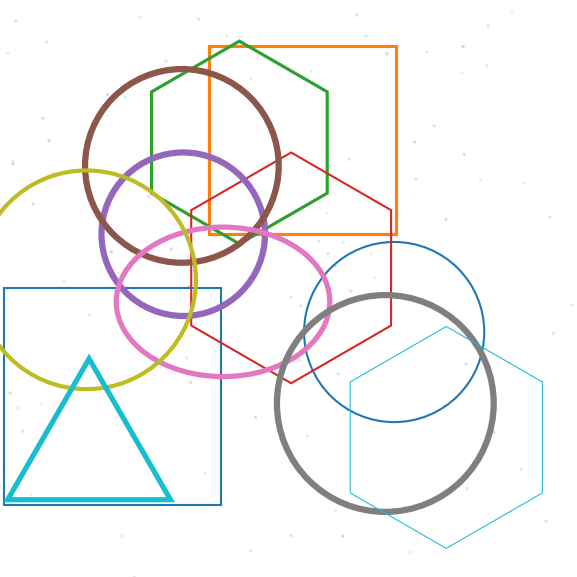[{"shape": "square", "thickness": 1, "radius": 0.94, "center": [0.195, 0.312]}, {"shape": "circle", "thickness": 1, "radius": 0.78, "center": [0.683, 0.424]}, {"shape": "square", "thickness": 1.5, "radius": 0.81, "center": [0.524, 0.757]}, {"shape": "hexagon", "thickness": 1.5, "radius": 0.88, "center": [0.415, 0.752]}, {"shape": "hexagon", "thickness": 1, "radius": 1.0, "center": [0.504, 0.535]}, {"shape": "circle", "thickness": 3, "radius": 0.71, "center": [0.317, 0.594]}, {"shape": "circle", "thickness": 3, "radius": 0.84, "center": [0.315, 0.712]}, {"shape": "oval", "thickness": 2.5, "radius": 0.92, "center": [0.386, 0.476]}, {"shape": "circle", "thickness": 3, "radius": 0.94, "center": [0.667, 0.3]}, {"shape": "circle", "thickness": 2, "radius": 0.95, "center": [0.15, 0.515]}, {"shape": "triangle", "thickness": 2.5, "radius": 0.81, "center": [0.154, 0.215]}, {"shape": "hexagon", "thickness": 0.5, "radius": 0.96, "center": [0.773, 0.242]}]